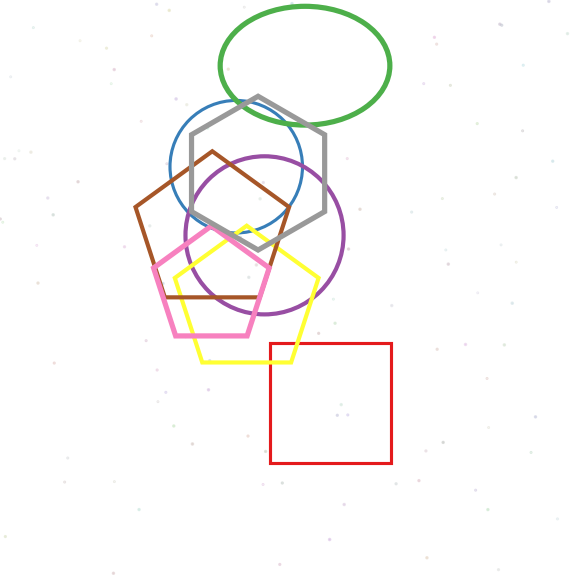[{"shape": "square", "thickness": 1.5, "radius": 0.52, "center": [0.572, 0.301]}, {"shape": "circle", "thickness": 1.5, "radius": 0.57, "center": [0.409, 0.71]}, {"shape": "oval", "thickness": 2.5, "radius": 0.73, "center": [0.528, 0.885]}, {"shape": "circle", "thickness": 2, "radius": 0.68, "center": [0.458, 0.592]}, {"shape": "pentagon", "thickness": 2, "radius": 0.65, "center": [0.427, 0.477]}, {"shape": "pentagon", "thickness": 2, "radius": 0.7, "center": [0.368, 0.597]}, {"shape": "pentagon", "thickness": 2.5, "radius": 0.53, "center": [0.366, 0.503]}, {"shape": "hexagon", "thickness": 2.5, "radius": 0.67, "center": [0.447, 0.699]}]